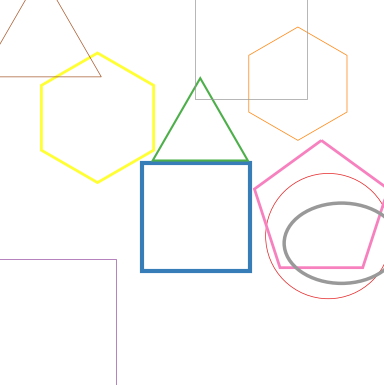[{"shape": "circle", "thickness": 0.5, "radius": 0.81, "center": [0.853, 0.387]}, {"shape": "square", "thickness": 3, "radius": 0.7, "center": [0.509, 0.436]}, {"shape": "triangle", "thickness": 1.5, "radius": 0.71, "center": [0.52, 0.654]}, {"shape": "square", "thickness": 0.5, "radius": 0.88, "center": [0.126, 0.151]}, {"shape": "hexagon", "thickness": 0.5, "radius": 0.74, "center": [0.774, 0.783]}, {"shape": "hexagon", "thickness": 2, "radius": 0.84, "center": [0.253, 0.694]}, {"shape": "triangle", "thickness": 0.5, "radius": 0.9, "center": [0.107, 0.891]}, {"shape": "pentagon", "thickness": 2, "radius": 0.91, "center": [0.835, 0.453]}, {"shape": "square", "thickness": 0.5, "radius": 0.73, "center": [0.651, 0.889]}, {"shape": "oval", "thickness": 2.5, "radius": 0.74, "center": [0.887, 0.368]}]